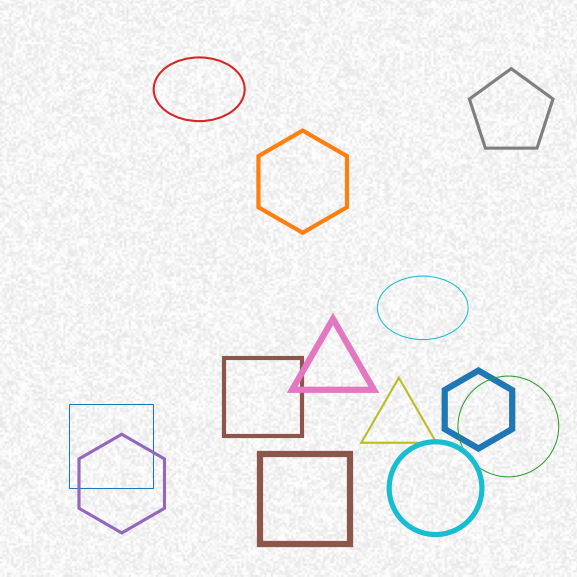[{"shape": "hexagon", "thickness": 3, "radius": 0.34, "center": [0.828, 0.29]}, {"shape": "square", "thickness": 0.5, "radius": 0.36, "center": [0.192, 0.226]}, {"shape": "hexagon", "thickness": 2, "radius": 0.44, "center": [0.524, 0.685]}, {"shape": "circle", "thickness": 0.5, "radius": 0.44, "center": [0.88, 0.261]}, {"shape": "oval", "thickness": 1, "radius": 0.39, "center": [0.345, 0.845]}, {"shape": "hexagon", "thickness": 1.5, "radius": 0.43, "center": [0.211, 0.162]}, {"shape": "square", "thickness": 3, "radius": 0.39, "center": [0.528, 0.135]}, {"shape": "square", "thickness": 2, "radius": 0.33, "center": [0.455, 0.312]}, {"shape": "triangle", "thickness": 3, "radius": 0.41, "center": [0.577, 0.365]}, {"shape": "pentagon", "thickness": 1.5, "radius": 0.38, "center": [0.885, 0.804]}, {"shape": "triangle", "thickness": 1, "radius": 0.38, "center": [0.691, 0.27]}, {"shape": "circle", "thickness": 2.5, "radius": 0.4, "center": [0.754, 0.154]}, {"shape": "oval", "thickness": 0.5, "radius": 0.39, "center": [0.732, 0.466]}]